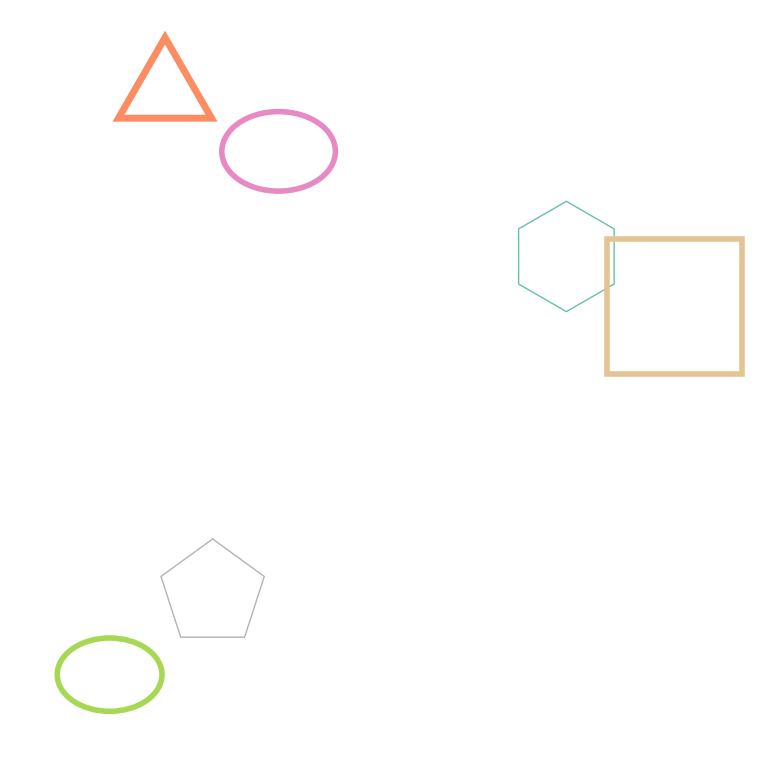[{"shape": "hexagon", "thickness": 0.5, "radius": 0.36, "center": [0.736, 0.667]}, {"shape": "triangle", "thickness": 2.5, "radius": 0.35, "center": [0.214, 0.881]}, {"shape": "oval", "thickness": 2, "radius": 0.37, "center": [0.362, 0.803]}, {"shape": "oval", "thickness": 2, "radius": 0.34, "center": [0.142, 0.124]}, {"shape": "square", "thickness": 2, "radius": 0.44, "center": [0.876, 0.602]}, {"shape": "pentagon", "thickness": 0.5, "radius": 0.35, "center": [0.276, 0.23]}]